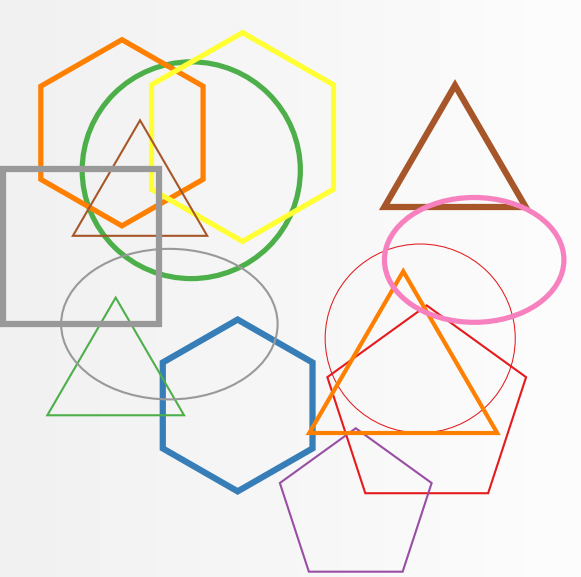[{"shape": "circle", "thickness": 0.5, "radius": 0.82, "center": [0.723, 0.413]}, {"shape": "pentagon", "thickness": 1, "radius": 0.9, "center": [0.734, 0.29]}, {"shape": "hexagon", "thickness": 3, "radius": 0.74, "center": [0.409, 0.297]}, {"shape": "triangle", "thickness": 1, "radius": 0.68, "center": [0.199, 0.348]}, {"shape": "circle", "thickness": 2.5, "radius": 0.94, "center": [0.329, 0.704]}, {"shape": "pentagon", "thickness": 1, "radius": 0.69, "center": [0.612, 0.12]}, {"shape": "triangle", "thickness": 2, "radius": 0.93, "center": [0.694, 0.343]}, {"shape": "hexagon", "thickness": 2.5, "radius": 0.81, "center": [0.21, 0.769]}, {"shape": "hexagon", "thickness": 2.5, "radius": 0.9, "center": [0.417, 0.762]}, {"shape": "triangle", "thickness": 3, "radius": 0.7, "center": [0.783, 0.711]}, {"shape": "triangle", "thickness": 1, "radius": 0.67, "center": [0.241, 0.657]}, {"shape": "oval", "thickness": 2.5, "radius": 0.77, "center": [0.816, 0.549]}, {"shape": "square", "thickness": 3, "radius": 0.67, "center": [0.14, 0.572]}, {"shape": "oval", "thickness": 1, "radius": 0.93, "center": [0.291, 0.438]}]